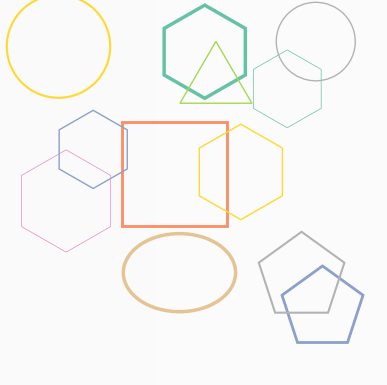[{"shape": "hexagon", "thickness": 2.5, "radius": 0.6, "center": [0.528, 0.866]}, {"shape": "hexagon", "thickness": 0.5, "radius": 0.51, "center": [0.741, 0.769]}, {"shape": "square", "thickness": 2, "radius": 0.68, "center": [0.449, 0.548]}, {"shape": "hexagon", "thickness": 1, "radius": 0.51, "center": [0.241, 0.612]}, {"shape": "pentagon", "thickness": 2, "radius": 0.55, "center": [0.832, 0.199]}, {"shape": "hexagon", "thickness": 0.5, "radius": 0.66, "center": [0.171, 0.478]}, {"shape": "triangle", "thickness": 1, "radius": 0.54, "center": [0.557, 0.785]}, {"shape": "circle", "thickness": 1.5, "radius": 0.67, "center": [0.151, 0.879]}, {"shape": "hexagon", "thickness": 1, "radius": 0.62, "center": [0.622, 0.553]}, {"shape": "oval", "thickness": 2.5, "radius": 0.72, "center": [0.463, 0.292]}, {"shape": "pentagon", "thickness": 1.5, "radius": 0.58, "center": [0.778, 0.282]}, {"shape": "circle", "thickness": 1, "radius": 0.51, "center": [0.815, 0.892]}]